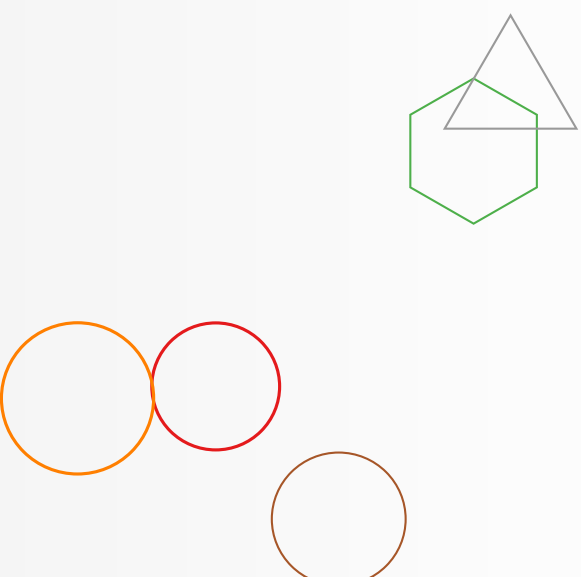[{"shape": "circle", "thickness": 1.5, "radius": 0.55, "center": [0.371, 0.33]}, {"shape": "hexagon", "thickness": 1, "radius": 0.63, "center": [0.815, 0.738]}, {"shape": "circle", "thickness": 1.5, "radius": 0.65, "center": [0.133, 0.309]}, {"shape": "circle", "thickness": 1, "radius": 0.58, "center": [0.583, 0.1]}, {"shape": "triangle", "thickness": 1, "radius": 0.65, "center": [0.878, 0.842]}]